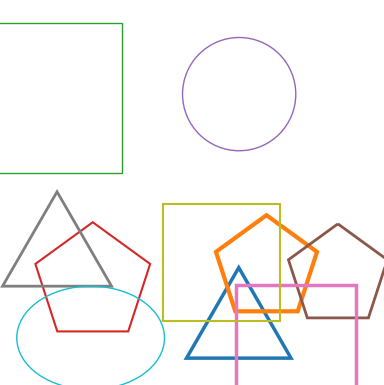[{"shape": "triangle", "thickness": 2.5, "radius": 0.78, "center": [0.62, 0.148]}, {"shape": "pentagon", "thickness": 3, "radius": 0.69, "center": [0.692, 0.303]}, {"shape": "square", "thickness": 1, "radius": 0.98, "center": [0.122, 0.745]}, {"shape": "pentagon", "thickness": 1.5, "radius": 0.78, "center": [0.241, 0.266]}, {"shape": "circle", "thickness": 1, "radius": 0.74, "center": [0.621, 0.756]}, {"shape": "pentagon", "thickness": 2, "radius": 0.68, "center": [0.878, 0.284]}, {"shape": "square", "thickness": 2.5, "radius": 0.78, "center": [0.769, 0.102]}, {"shape": "triangle", "thickness": 2, "radius": 0.82, "center": [0.148, 0.338]}, {"shape": "square", "thickness": 1.5, "radius": 0.76, "center": [0.575, 0.319]}, {"shape": "oval", "thickness": 1, "radius": 0.96, "center": [0.235, 0.122]}]